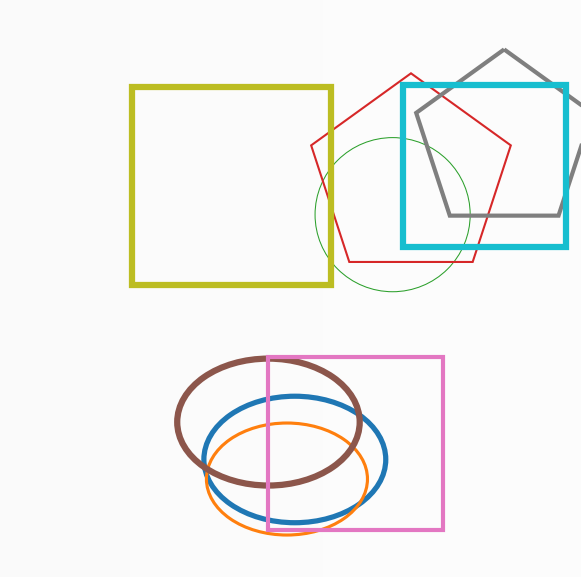[{"shape": "oval", "thickness": 2.5, "radius": 0.78, "center": [0.507, 0.204]}, {"shape": "oval", "thickness": 1.5, "radius": 0.69, "center": [0.494, 0.17]}, {"shape": "circle", "thickness": 0.5, "radius": 0.67, "center": [0.675, 0.627]}, {"shape": "pentagon", "thickness": 1, "radius": 0.9, "center": [0.707, 0.692]}, {"shape": "oval", "thickness": 3, "radius": 0.78, "center": [0.462, 0.268]}, {"shape": "square", "thickness": 2, "radius": 0.75, "center": [0.611, 0.232]}, {"shape": "pentagon", "thickness": 2, "radius": 0.8, "center": [0.867, 0.754]}, {"shape": "square", "thickness": 3, "radius": 0.86, "center": [0.399, 0.677]}, {"shape": "square", "thickness": 3, "radius": 0.7, "center": [0.833, 0.712]}]